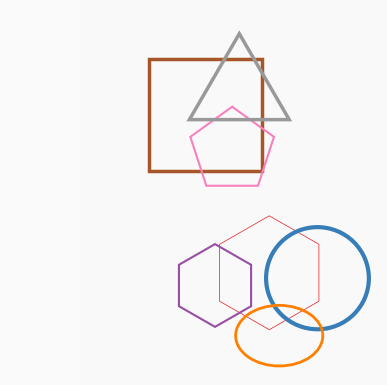[{"shape": "hexagon", "thickness": 0.5, "radius": 0.74, "center": [0.695, 0.292]}, {"shape": "circle", "thickness": 3, "radius": 0.66, "center": [0.819, 0.277]}, {"shape": "hexagon", "thickness": 1.5, "radius": 0.54, "center": [0.555, 0.258]}, {"shape": "oval", "thickness": 2, "radius": 0.56, "center": [0.721, 0.128]}, {"shape": "square", "thickness": 2.5, "radius": 0.73, "center": [0.531, 0.702]}, {"shape": "pentagon", "thickness": 1.5, "radius": 0.57, "center": [0.599, 0.609]}, {"shape": "triangle", "thickness": 2.5, "radius": 0.74, "center": [0.618, 0.764]}]